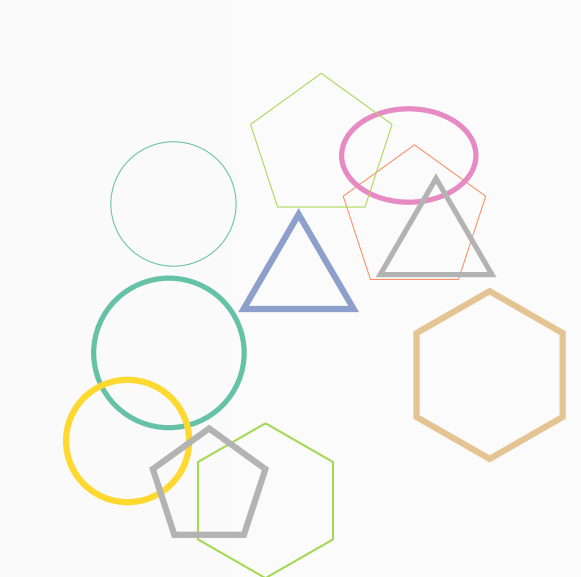[{"shape": "circle", "thickness": 2.5, "radius": 0.65, "center": [0.291, 0.388]}, {"shape": "circle", "thickness": 0.5, "radius": 0.54, "center": [0.298, 0.646]}, {"shape": "pentagon", "thickness": 0.5, "radius": 0.64, "center": [0.713, 0.619]}, {"shape": "triangle", "thickness": 3, "radius": 0.55, "center": [0.514, 0.519]}, {"shape": "oval", "thickness": 2.5, "radius": 0.58, "center": [0.703, 0.73]}, {"shape": "pentagon", "thickness": 0.5, "radius": 0.64, "center": [0.553, 0.744]}, {"shape": "hexagon", "thickness": 1, "radius": 0.67, "center": [0.457, 0.132]}, {"shape": "circle", "thickness": 3, "radius": 0.53, "center": [0.22, 0.236]}, {"shape": "hexagon", "thickness": 3, "radius": 0.73, "center": [0.842, 0.35]}, {"shape": "pentagon", "thickness": 3, "radius": 0.51, "center": [0.36, 0.155]}, {"shape": "triangle", "thickness": 2.5, "radius": 0.56, "center": [0.75, 0.579]}]